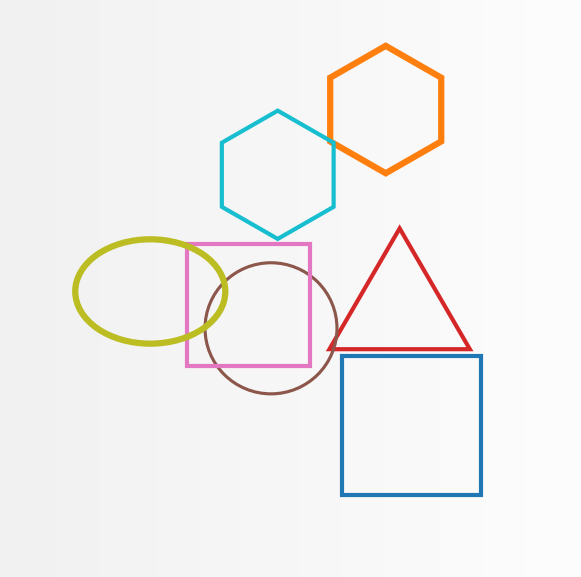[{"shape": "square", "thickness": 2, "radius": 0.6, "center": [0.708, 0.262]}, {"shape": "hexagon", "thickness": 3, "radius": 0.55, "center": [0.664, 0.809]}, {"shape": "triangle", "thickness": 2, "radius": 0.7, "center": [0.688, 0.464]}, {"shape": "circle", "thickness": 1.5, "radius": 0.57, "center": [0.466, 0.431]}, {"shape": "square", "thickness": 2, "radius": 0.53, "center": [0.427, 0.47]}, {"shape": "oval", "thickness": 3, "radius": 0.65, "center": [0.259, 0.494]}, {"shape": "hexagon", "thickness": 2, "radius": 0.56, "center": [0.478, 0.696]}]